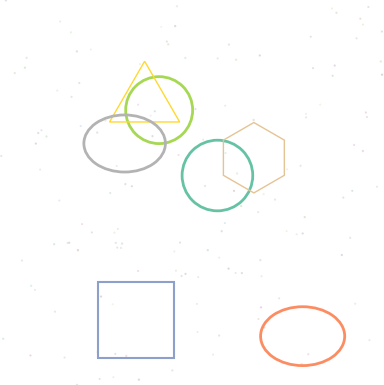[{"shape": "circle", "thickness": 2, "radius": 0.46, "center": [0.565, 0.544]}, {"shape": "oval", "thickness": 2, "radius": 0.55, "center": [0.786, 0.127]}, {"shape": "square", "thickness": 1.5, "radius": 0.49, "center": [0.353, 0.168]}, {"shape": "circle", "thickness": 2, "radius": 0.43, "center": [0.413, 0.714]}, {"shape": "triangle", "thickness": 1, "radius": 0.53, "center": [0.376, 0.736]}, {"shape": "hexagon", "thickness": 1, "radius": 0.46, "center": [0.659, 0.59]}, {"shape": "oval", "thickness": 2, "radius": 0.53, "center": [0.324, 0.627]}]